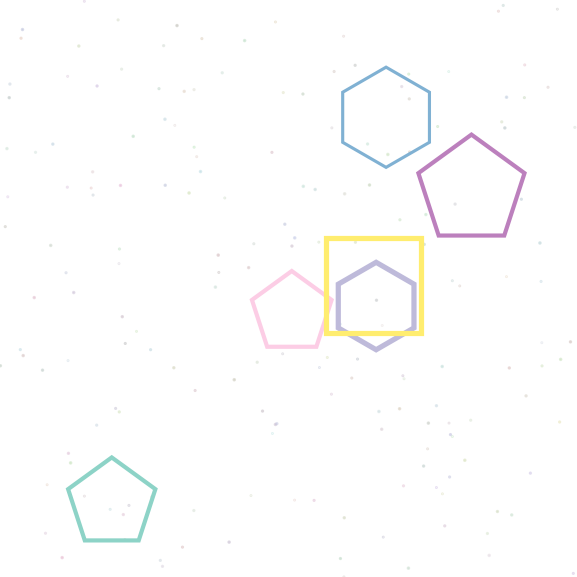[{"shape": "pentagon", "thickness": 2, "radius": 0.4, "center": [0.193, 0.128]}, {"shape": "hexagon", "thickness": 2.5, "radius": 0.38, "center": [0.651, 0.469]}, {"shape": "hexagon", "thickness": 1.5, "radius": 0.43, "center": [0.669, 0.796]}, {"shape": "pentagon", "thickness": 2, "radius": 0.36, "center": [0.505, 0.457]}, {"shape": "pentagon", "thickness": 2, "radius": 0.48, "center": [0.816, 0.669]}, {"shape": "square", "thickness": 2.5, "radius": 0.41, "center": [0.646, 0.505]}]